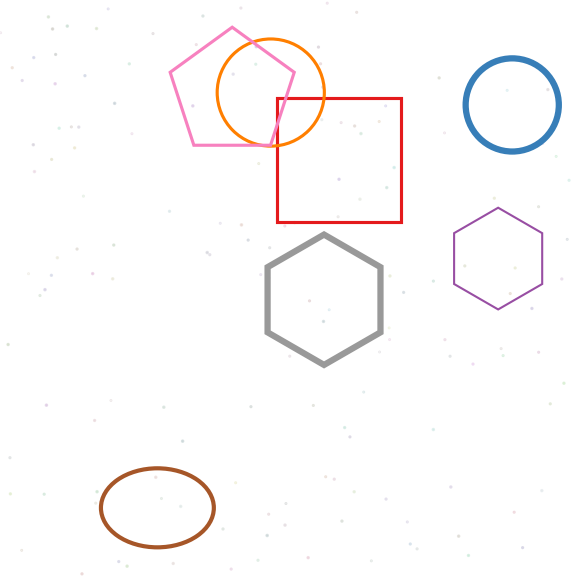[{"shape": "square", "thickness": 1.5, "radius": 0.54, "center": [0.587, 0.722]}, {"shape": "circle", "thickness": 3, "radius": 0.4, "center": [0.887, 0.817]}, {"shape": "hexagon", "thickness": 1, "radius": 0.44, "center": [0.863, 0.551]}, {"shape": "circle", "thickness": 1.5, "radius": 0.46, "center": [0.469, 0.839]}, {"shape": "oval", "thickness": 2, "radius": 0.49, "center": [0.273, 0.12]}, {"shape": "pentagon", "thickness": 1.5, "radius": 0.56, "center": [0.402, 0.839]}, {"shape": "hexagon", "thickness": 3, "radius": 0.56, "center": [0.561, 0.48]}]